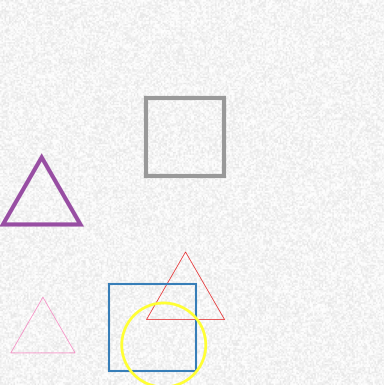[{"shape": "triangle", "thickness": 0.5, "radius": 0.59, "center": [0.482, 0.228]}, {"shape": "square", "thickness": 1.5, "radius": 0.57, "center": [0.395, 0.15]}, {"shape": "triangle", "thickness": 3, "radius": 0.58, "center": [0.108, 0.475]}, {"shape": "circle", "thickness": 2, "radius": 0.55, "center": [0.425, 0.104]}, {"shape": "triangle", "thickness": 0.5, "radius": 0.48, "center": [0.112, 0.132]}, {"shape": "square", "thickness": 3, "radius": 0.51, "center": [0.48, 0.643]}]